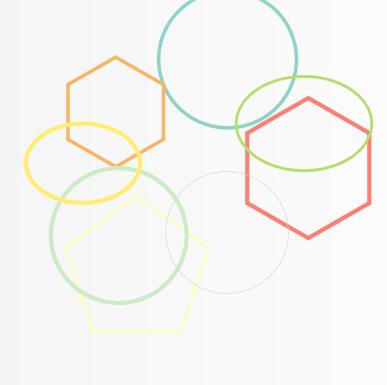[{"shape": "circle", "thickness": 2.5, "radius": 0.89, "center": [0.587, 0.846]}, {"shape": "pentagon", "thickness": 1.5, "radius": 0.97, "center": [0.353, 0.297]}, {"shape": "hexagon", "thickness": 3, "radius": 0.91, "center": [0.796, 0.563]}, {"shape": "hexagon", "thickness": 2.5, "radius": 0.71, "center": [0.299, 0.709]}, {"shape": "oval", "thickness": 2, "radius": 0.87, "center": [0.784, 0.679]}, {"shape": "circle", "thickness": 0.5, "radius": 0.79, "center": [0.586, 0.396]}, {"shape": "circle", "thickness": 3, "radius": 0.88, "center": [0.306, 0.388]}, {"shape": "oval", "thickness": 3, "radius": 0.74, "center": [0.214, 0.576]}]